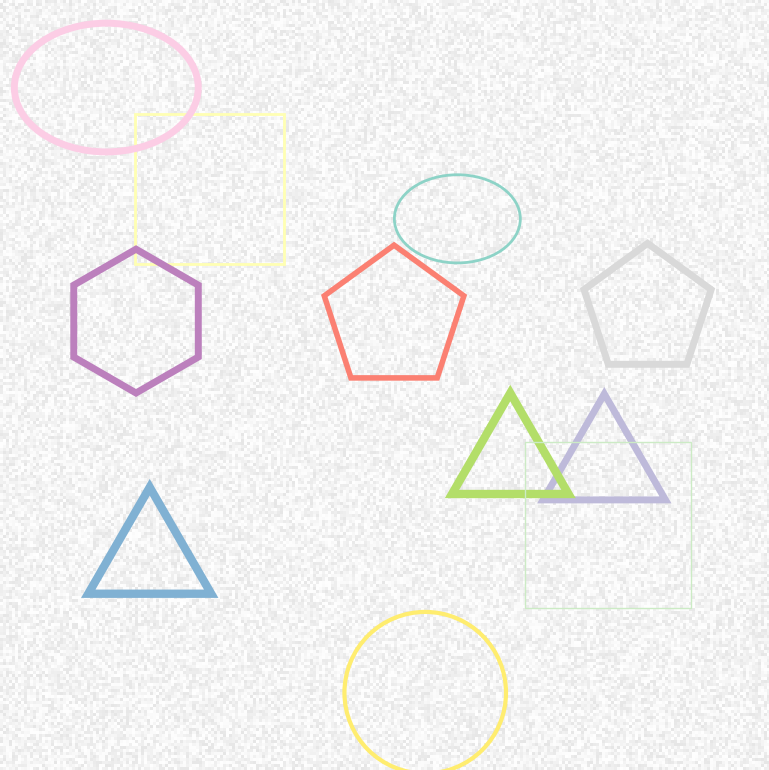[{"shape": "oval", "thickness": 1, "radius": 0.41, "center": [0.594, 0.716]}, {"shape": "square", "thickness": 1, "radius": 0.49, "center": [0.272, 0.754]}, {"shape": "triangle", "thickness": 2.5, "radius": 0.46, "center": [0.785, 0.397]}, {"shape": "pentagon", "thickness": 2, "radius": 0.48, "center": [0.512, 0.586]}, {"shape": "triangle", "thickness": 3, "radius": 0.46, "center": [0.194, 0.275]}, {"shape": "triangle", "thickness": 3, "radius": 0.44, "center": [0.663, 0.402]}, {"shape": "oval", "thickness": 2.5, "radius": 0.6, "center": [0.138, 0.886]}, {"shape": "pentagon", "thickness": 2.5, "radius": 0.43, "center": [0.841, 0.597]}, {"shape": "hexagon", "thickness": 2.5, "radius": 0.47, "center": [0.177, 0.583]}, {"shape": "square", "thickness": 0.5, "radius": 0.54, "center": [0.789, 0.318]}, {"shape": "circle", "thickness": 1.5, "radius": 0.52, "center": [0.552, 0.1]}]